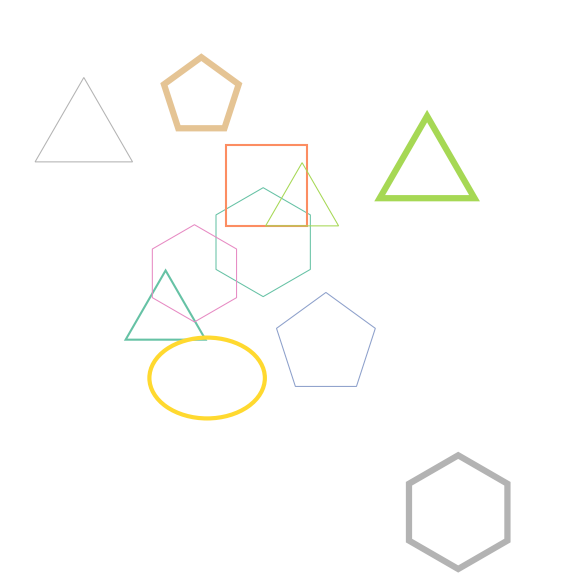[{"shape": "hexagon", "thickness": 0.5, "radius": 0.47, "center": [0.456, 0.58]}, {"shape": "triangle", "thickness": 1, "radius": 0.4, "center": [0.287, 0.451]}, {"shape": "square", "thickness": 1, "radius": 0.35, "center": [0.461, 0.678]}, {"shape": "pentagon", "thickness": 0.5, "radius": 0.45, "center": [0.564, 0.403]}, {"shape": "hexagon", "thickness": 0.5, "radius": 0.42, "center": [0.337, 0.526]}, {"shape": "triangle", "thickness": 0.5, "radius": 0.36, "center": [0.523, 0.644]}, {"shape": "triangle", "thickness": 3, "radius": 0.47, "center": [0.74, 0.703]}, {"shape": "oval", "thickness": 2, "radius": 0.5, "center": [0.359, 0.345]}, {"shape": "pentagon", "thickness": 3, "radius": 0.34, "center": [0.349, 0.832]}, {"shape": "hexagon", "thickness": 3, "radius": 0.49, "center": [0.793, 0.112]}, {"shape": "triangle", "thickness": 0.5, "radius": 0.49, "center": [0.145, 0.768]}]